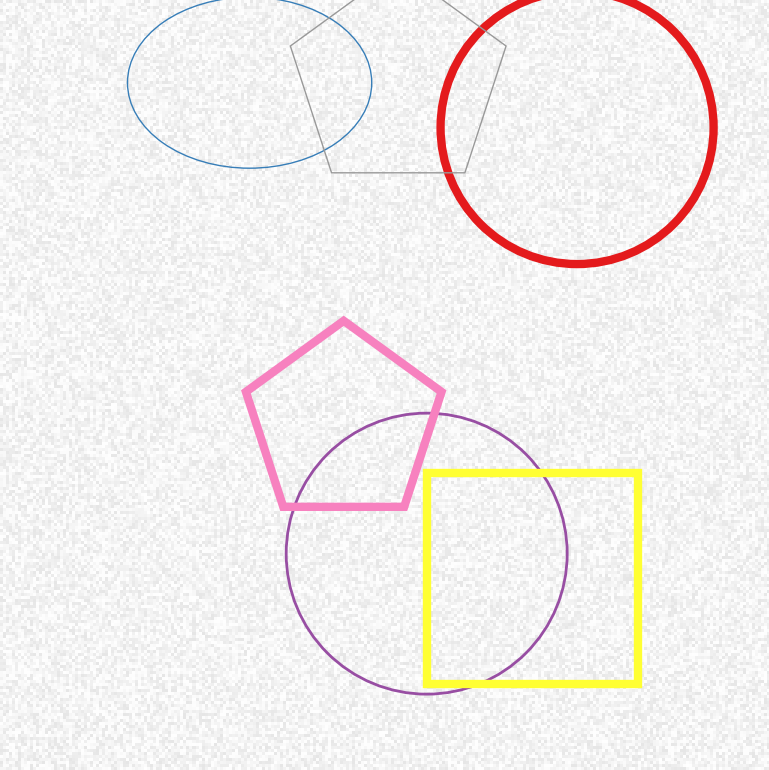[{"shape": "circle", "thickness": 3, "radius": 0.89, "center": [0.749, 0.834]}, {"shape": "oval", "thickness": 0.5, "radius": 0.79, "center": [0.324, 0.893]}, {"shape": "circle", "thickness": 1, "radius": 0.91, "center": [0.554, 0.281]}, {"shape": "square", "thickness": 3, "radius": 0.69, "center": [0.692, 0.249]}, {"shape": "pentagon", "thickness": 3, "radius": 0.67, "center": [0.446, 0.45]}, {"shape": "pentagon", "thickness": 0.5, "radius": 0.74, "center": [0.517, 0.895]}]